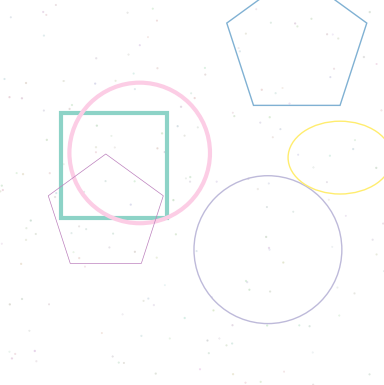[{"shape": "square", "thickness": 3, "radius": 0.69, "center": [0.295, 0.57]}, {"shape": "circle", "thickness": 1, "radius": 0.96, "center": [0.696, 0.352]}, {"shape": "pentagon", "thickness": 1, "radius": 0.96, "center": [0.771, 0.881]}, {"shape": "circle", "thickness": 3, "radius": 0.91, "center": [0.363, 0.603]}, {"shape": "pentagon", "thickness": 0.5, "radius": 0.79, "center": [0.275, 0.443]}, {"shape": "oval", "thickness": 1, "radius": 0.68, "center": [0.883, 0.591]}]